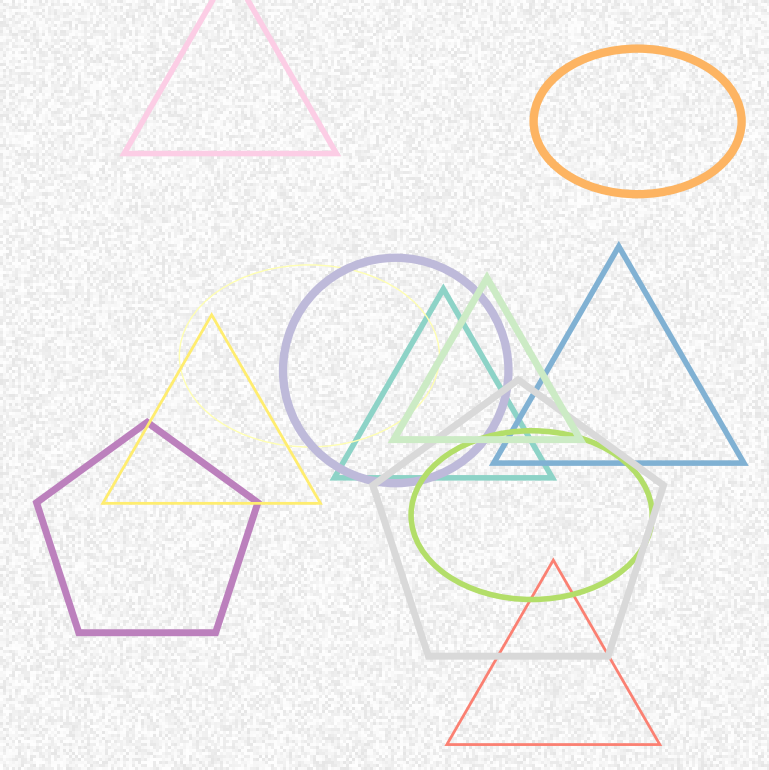[{"shape": "triangle", "thickness": 2, "radius": 0.82, "center": [0.576, 0.461]}, {"shape": "oval", "thickness": 0.5, "radius": 0.84, "center": [0.402, 0.538]}, {"shape": "circle", "thickness": 3, "radius": 0.73, "center": [0.514, 0.519]}, {"shape": "triangle", "thickness": 1, "radius": 0.8, "center": [0.719, 0.113]}, {"shape": "triangle", "thickness": 2, "radius": 0.94, "center": [0.804, 0.492]}, {"shape": "oval", "thickness": 3, "radius": 0.68, "center": [0.828, 0.842]}, {"shape": "oval", "thickness": 2, "radius": 0.78, "center": [0.69, 0.331]}, {"shape": "triangle", "thickness": 2, "radius": 0.8, "center": [0.299, 0.88]}, {"shape": "pentagon", "thickness": 2.5, "radius": 0.99, "center": [0.673, 0.308]}, {"shape": "pentagon", "thickness": 2.5, "radius": 0.76, "center": [0.191, 0.301]}, {"shape": "triangle", "thickness": 2.5, "radius": 0.7, "center": [0.632, 0.499]}, {"shape": "triangle", "thickness": 1, "radius": 0.82, "center": [0.275, 0.428]}]